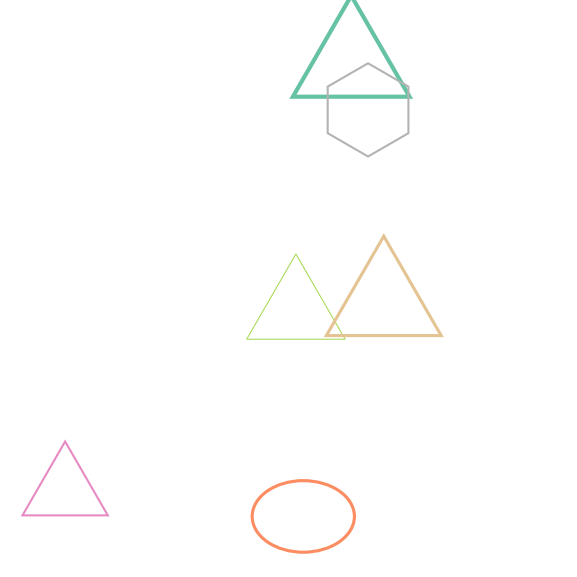[{"shape": "triangle", "thickness": 2, "radius": 0.58, "center": [0.608, 0.89]}, {"shape": "oval", "thickness": 1.5, "radius": 0.44, "center": [0.525, 0.105]}, {"shape": "triangle", "thickness": 1, "radius": 0.43, "center": [0.113, 0.149]}, {"shape": "triangle", "thickness": 0.5, "radius": 0.49, "center": [0.512, 0.461]}, {"shape": "triangle", "thickness": 1.5, "radius": 0.57, "center": [0.665, 0.475]}, {"shape": "hexagon", "thickness": 1, "radius": 0.4, "center": [0.637, 0.809]}]